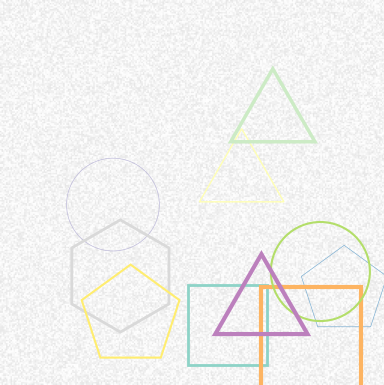[{"shape": "square", "thickness": 2, "radius": 0.51, "center": [0.59, 0.156]}, {"shape": "triangle", "thickness": 1, "radius": 0.63, "center": [0.628, 0.539]}, {"shape": "circle", "thickness": 0.5, "radius": 0.6, "center": [0.293, 0.469]}, {"shape": "pentagon", "thickness": 0.5, "radius": 0.58, "center": [0.894, 0.246]}, {"shape": "square", "thickness": 3, "radius": 0.65, "center": [0.808, 0.123]}, {"shape": "circle", "thickness": 1.5, "radius": 0.64, "center": [0.832, 0.295]}, {"shape": "hexagon", "thickness": 2, "radius": 0.73, "center": [0.313, 0.283]}, {"shape": "triangle", "thickness": 3, "radius": 0.69, "center": [0.679, 0.201]}, {"shape": "triangle", "thickness": 2.5, "radius": 0.63, "center": [0.709, 0.695]}, {"shape": "pentagon", "thickness": 1.5, "radius": 0.67, "center": [0.339, 0.179]}]